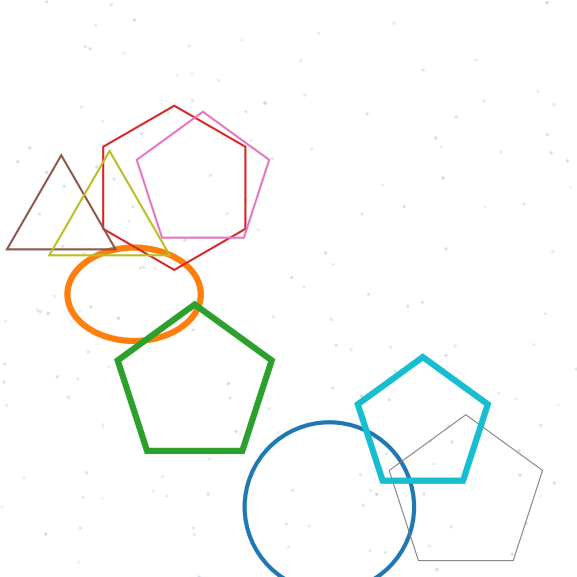[{"shape": "circle", "thickness": 2, "radius": 0.73, "center": [0.57, 0.121]}, {"shape": "oval", "thickness": 3, "radius": 0.58, "center": [0.232, 0.49]}, {"shape": "pentagon", "thickness": 3, "radius": 0.7, "center": [0.337, 0.332]}, {"shape": "hexagon", "thickness": 1, "radius": 0.71, "center": [0.302, 0.674]}, {"shape": "triangle", "thickness": 1, "radius": 0.54, "center": [0.106, 0.622]}, {"shape": "pentagon", "thickness": 1, "radius": 0.6, "center": [0.351, 0.685]}, {"shape": "pentagon", "thickness": 0.5, "radius": 0.7, "center": [0.807, 0.141]}, {"shape": "triangle", "thickness": 1, "radius": 0.6, "center": [0.19, 0.617]}, {"shape": "pentagon", "thickness": 3, "radius": 0.59, "center": [0.732, 0.262]}]